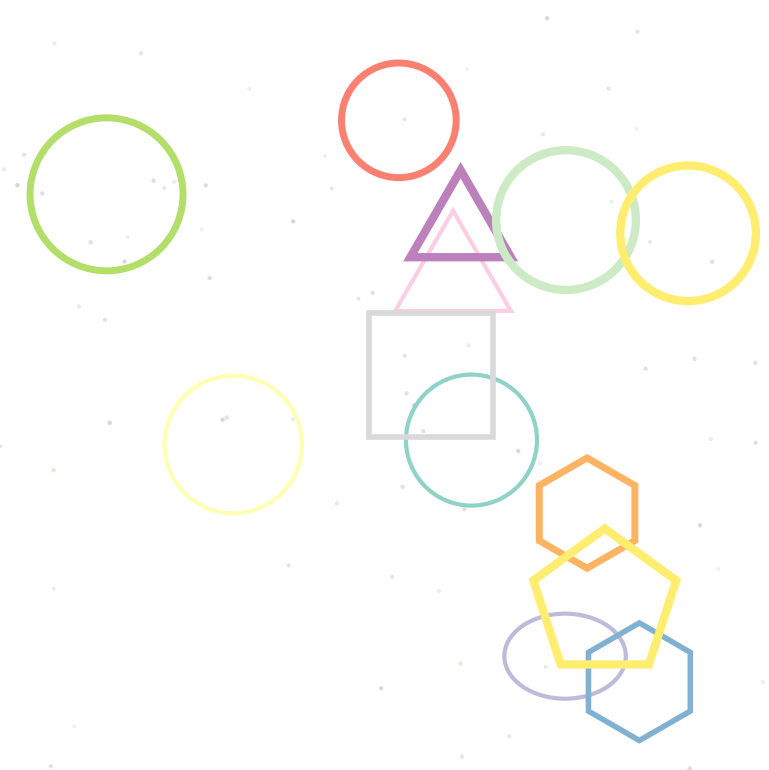[{"shape": "circle", "thickness": 1.5, "radius": 0.43, "center": [0.612, 0.428]}, {"shape": "circle", "thickness": 1.5, "radius": 0.45, "center": [0.303, 0.423]}, {"shape": "oval", "thickness": 1.5, "radius": 0.39, "center": [0.734, 0.148]}, {"shape": "circle", "thickness": 2.5, "radius": 0.37, "center": [0.518, 0.844]}, {"shape": "hexagon", "thickness": 2, "radius": 0.38, "center": [0.83, 0.115]}, {"shape": "hexagon", "thickness": 2.5, "radius": 0.36, "center": [0.762, 0.334]}, {"shape": "circle", "thickness": 2.5, "radius": 0.5, "center": [0.138, 0.748]}, {"shape": "triangle", "thickness": 1.5, "radius": 0.43, "center": [0.588, 0.64]}, {"shape": "square", "thickness": 2, "radius": 0.4, "center": [0.56, 0.513]}, {"shape": "triangle", "thickness": 3, "radius": 0.38, "center": [0.598, 0.704]}, {"shape": "circle", "thickness": 3, "radius": 0.45, "center": [0.735, 0.714]}, {"shape": "circle", "thickness": 3, "radius": 0.44, "center": [0.894, 0.697]}, {"shape": "pentagon", "thickness": 3, "radius": 0.49, "center": [0.785, 0.216]}]